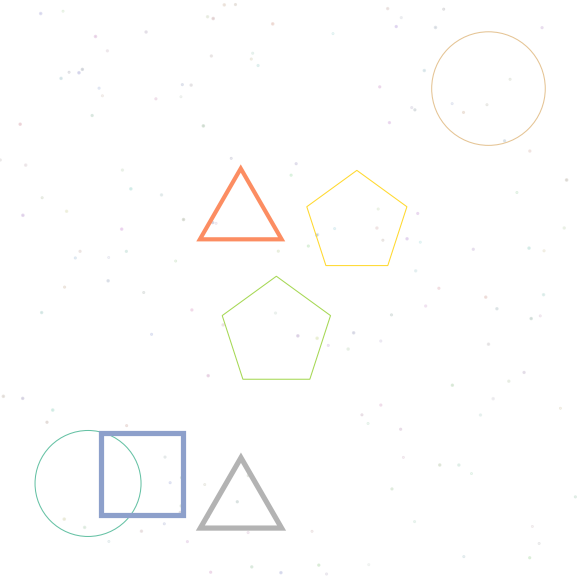[{"shape": "circle", "thickness": 0.5, "radius": 0.46, "center": [0.152, 0.162]}, {"shape": "triangle", "thickness": 2, "radius": 0.41, "center": [0.417, 0.626]}, {"shape": "square", "thickness": 2.5, "radius": 0.36, "center": [0.246, 0.179]}, {"shape": "pentagon", "thickness": 0.5, "radius": 0.49, "center": [0.479, 0.422]}, {"shape": "pentagon", "thickness": 0.5, "radius": 0.46, "center": [0.618, 0.613]}, {"shape": "circle", "thickness": 0.5, "radius": 0.49, "center": [0.846, 0.846]}, {"shape": "triangle", "thickness": 2.5, "radius": 0.41, "center": [0.417, 0.125]}]